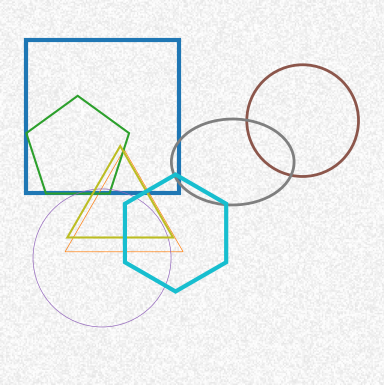[{"shape": "square", "thickness": 3, "radius": 0.99, "center": [0.267, 0.697]}, {"shape": "triangle", "thickness": 0.5, "radius": 0.89, "center": [0.322, 0.435]}, {"shape": "pentagon", "thickness": 1.5, "radius": 0.7, "center": [0.202, 0.611]}, {"shape": "circle", "thickness": 0.5, "radius": 0.9, "center": [0.265, 0.33]}, {"shape": "circle", "thickness": 2, "radius": 0.73, "center": [0.786, 0.687]}, {"shape": "oval", "thickness": 2, "radius": 0.8, "center": [0.605, 0.579]}, {"shape": "triangle", "thickness": 1.5, "radius": 0.79, "center": [0.312, 0.462]}, {"shape": "hexagon", "thickness": 3, "radius": 0.76, "center": [0.456, 0.395]}]